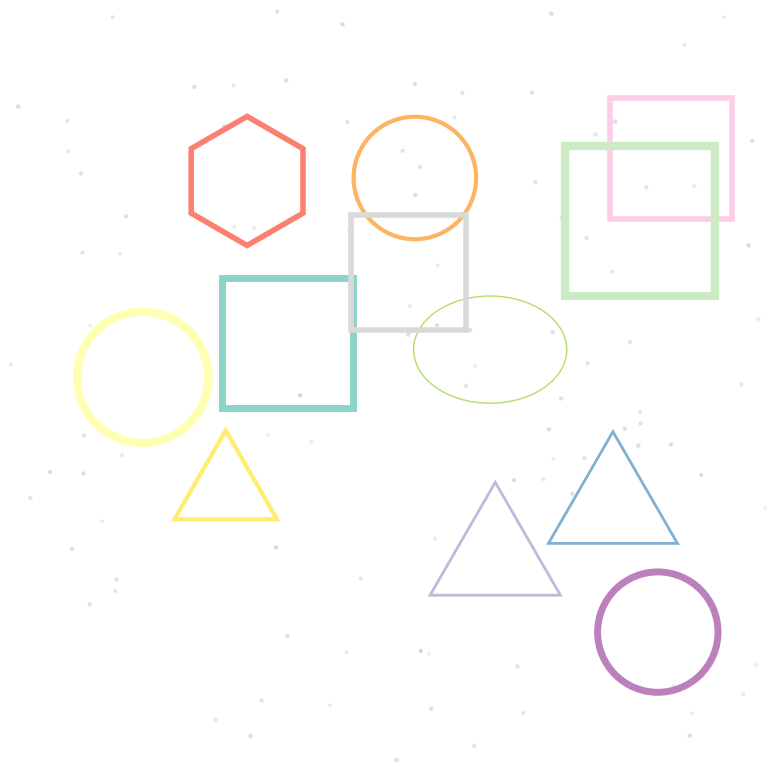[{"shape": "square", "thickness": 2.5, "radius": 0.42, "center": [0.373, 0.555]}, {"shape": "circle", "thickness": 3, "radius": 0.43, "center": [0.185, 0.51]}, {"shape": "triangle", "thickness": 1, "radius": 0.49, "center": [0.643, 0.276]}, {"shape": "hexagon", "thickness": 2, "radius": 0.42, "center": [0.321, 0.765]}, {"shape": "triangle", "thickness": 1, "radius": 0.48, "center": [0.796, 0.343]}, {"shape": "circle", "thickness": 1.5, "radius": 0.4, "center": [0.539, 0.769]}, {"shape": "oval", "thickness": 0.5, "radius": 0.5, "center": [0.637, 0.546]}, {"shape": "square", "thickness": 2, "radius": 0.39, "center": [0.871, 0.794]}, {"shape": "square", "thickness": 2, "radius": 0.37, "center": [0.531, 0.646]}, {"shape": "circle", "thickness": 2.5, "radius": 0.39, "center": [0.854, 0.179]}, {"shape": "square", "thickness": 3, "radius": 0.49, "center": [0.831, 0.713]}, {"shape": "triangle", "thickness": 1.5, "radius": 0.38, "center": [0.293, 0.364]}]